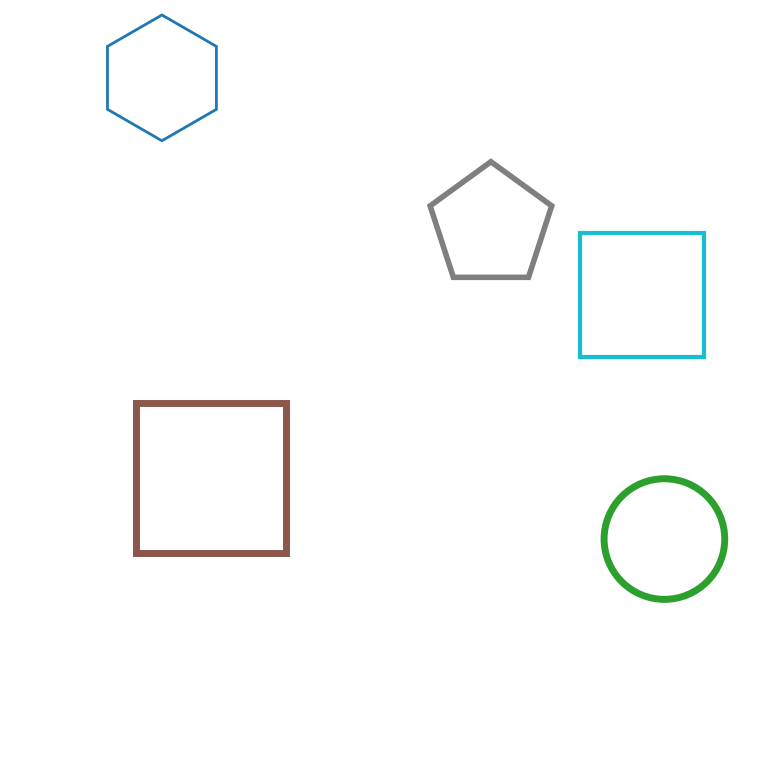[{"shape": "hexagon", "thickness": 1, "radius": 0.41, "center": [0.21, 0.899]}, {"shape": "circle", "thickness": 2.5, "radius": 0.39, "center": [0.863, 0.3]}, {"shape": "square", "thickness": 2.5, "radius": 0.49, "center": [0.274, 0.379]}, {"shape": "pentagon", "thickness": 2, "radius": 0.41, "center": [0.638, 0.707]}, {"shape": "square", "thickness": 1.5, "radius": 0.4, "center": [0.834, 0.617]}]